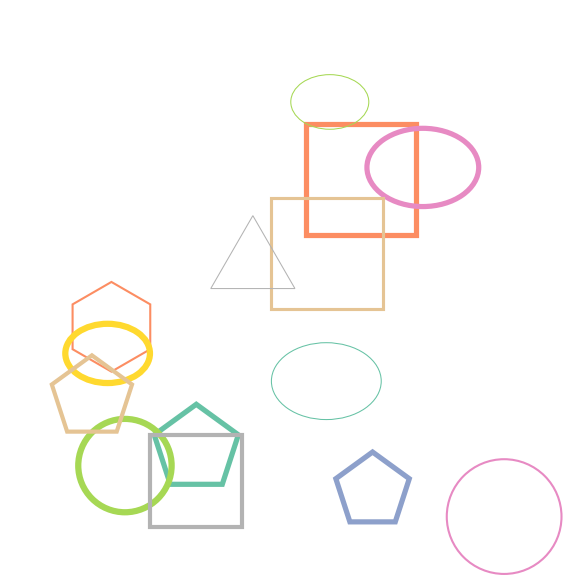[{"shape": "pentagon", "thickness": 2.5, "radius": 0.38, "center": [0.34, 0.222]}, {"shape": "oval", "thickness": 0.5, "radius": 0.48, "center": [0.565, 0.339]}, {"shape": "hexagon", "thickness": 1, "radius": 0.39, "center": [0.193, 0.433]}, {"shape": "square", "thickness": 2.5, "radius": 0.48, "center": [0.625, 0.688]}, {"shape": "pentagon", "thickness": 2.5, "radius": 0.33, "center": [0.645, 0.15]}, {"shape": "oval", "thickness": 2.5, "radius": 0.48, "center": [0.732, 0.709]}, {"shape": "circle", "thickness": 1, "radius": 0.5, "center": [0.873, 0.105]}, {"shape": "oval", "thickness": 0.5, "radius": 0.34, "center": [0.571, 0.823]}, {"shape": "circle", "thickness": 3, "radius": 0.4, "center": [0.216, 0.193]}, {"shape": "oval", "thickness": 3, "radius": 0.37, "center": [0.186, 0.387]}, {"shape": "square", "thickness": 1.5, "radius": 0.48, "center": [0.566, 0.56]}, {"shape": "pentagon", "thickness": 2, "radius": 0.37, "center": [0.159, 0.311]}, {"shape": "triangle", "thickness": 0.5, "radius": 0.42, "center": [0.438, 0.542]}, {"shape": "square", "thickness": 2, "radius": 0.4, "center": [0.339, 0.166]}]